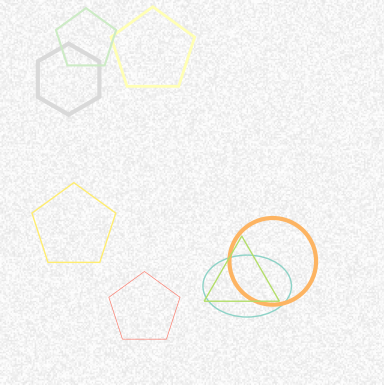[{"shape": "oval", "thickness": 1, "radius": 0.57, "center": [0.642, 0.257]}, {"shape": "pentagon", "thickness": 2, "radius": 0.57, "center": [0.397, 0.868]}, {"shape": "pentagon", "thickness": 0.5, "radius": 0.49, "center": [0.375, 0.198]}, {"shape": "circle", "thickness": 3, "radius": 0.56, "center": [0.708, 0.321]}, {"shape": "triangle", "thickness": 1, "radius": 0.56, "center": [0.628, 0.274]}, {"shape": "hexagon", "thickness": 3, "radius": 0.46, "center": [0.178, 0.794]}, {"shape": "pentagon", "thickness": 1.5, "radius": 0.41, "center": [0.223, 0.897]}, {"shape": "pentagon", "thickness": 1, "radius": 0.57, "center": [0.192, 0.411]}]